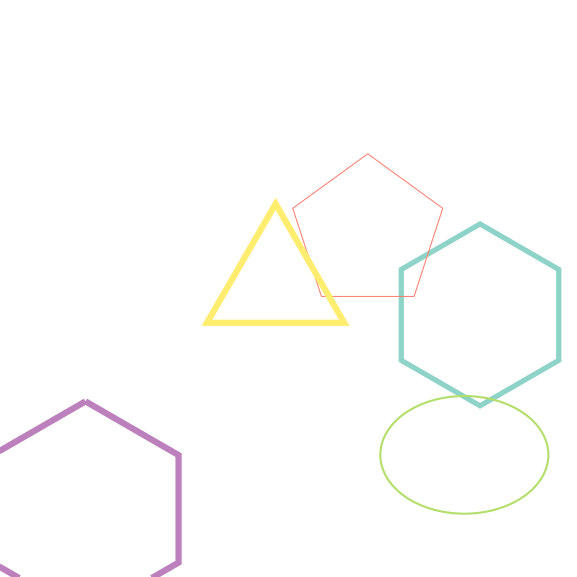[{"shape": "hexagon", "thickness": 2.5, "radius": 0.79, "center": [0.831, 0.454]}, {"shape": "pentagon", "thickness": 0.5, "radius": 0.68, "center": [0.637, 0.596]}, {"shape": "oval", "thickness": 1, "radius": 0.73, "center": [0.804, 0.211]}, {"shape": "hexagon", "thickness": 3, "radius": 0.93, "center": [0.148, 0.118]}, {"shape": "triangle", "thickness": 3, "radius": 0.69, "center": [0.477, 0.509]}]